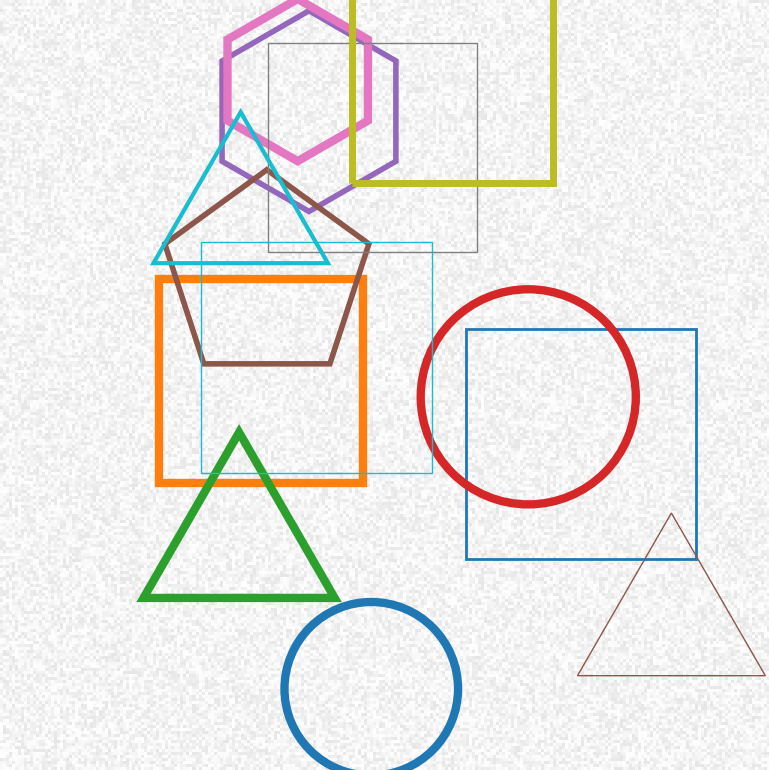[{"shape": "circle", "thickness": 3, "radius": 0.56, "center": [0.482, 0.105]}, {"shape": "square", "thickness": 1, "radius": 0.75, "center": [0.754, 0.424]}, {"shape": "square", "thickness": 3, "radius": 0.66, "center": [0.339, 0.505]}, {"shape": "triangle", "thickness": 3, "radius": 0.72, "center": [0.311, 0.295]}, {"shape": "circle", "thickness": 3, "radius": 0.7, "center": [0.686, 0.485]}, {"shape": "hexagon", "thickness": 2, "radius": 0.65, "center": [0.401, 0.856]}, {"shape": "pentagon", "thickness": 2, "radius": 0.7, "center": [0.347, 0.64]}, {"shape": "triangle", "thickness": 0.5, "radius": 0.7, "center": [0.872, 0.193]}, {"shape": "hexagon", "thickness": 3, "radius": 0.53, "center": [0.387, 0.896]}, {"shape": "square", "thickness": 0.5, "radius": 0.68, "center": [0.484, 0.809]}, {"shape": "square", "thickness": 2.5, "radius": 0.65, "center": [0.588, 0.892]}, {"shape": "square", "thickness": 0.5, "radius": 0.75, "center": [0.411, 0.536]}, {"shape": "triangle", "thickness": 1.5, "radius": 0.65, "center": [0.313, 0.724]}]